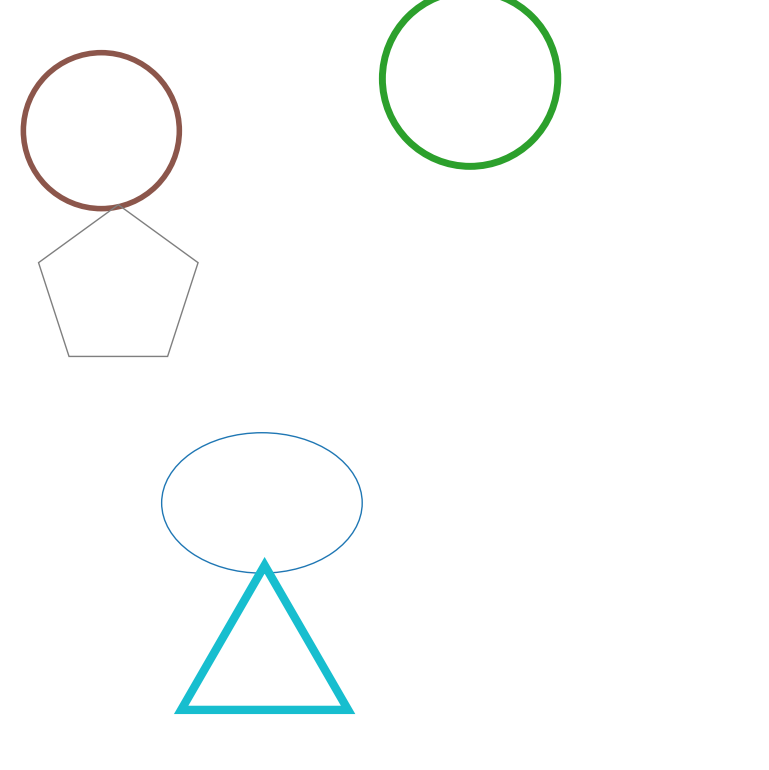[{"shape": "oval", "thickness": 0.5, "radius": 0.65, "center": [0.34, 0.347]}, {"shape": "circle", "thickness": 2.5, "radius": 0.57, "center": [0.61, 0.898]}, {"shape": "circle", "thickness": 2, "radius": 0.51, "center": [0.132, 0.83]}, {"shape": "pentagon", "thickness": 0.5, "radius": 0.54, "center": [0.154, 0.625]}, {"shape": "triangle", "thickness": 3, "radius": 0.63, "center": [0.344, 0.141]}]